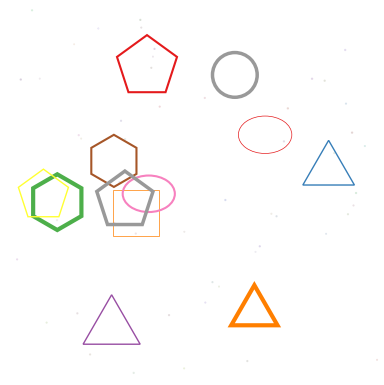[{"shape": "pentagon", "thickness": 1.5, "radius": 0.41, "center": [0.382, 0.827]}, {"shape": "oval", "thickness": 0.5, "radius": 0.35, "center": [0.689, 0.65]}, {"shape": "triangle", "thickness": 1, "radius": 0.39, "center": [0.854, 0.558]}, {"shape": "hexagon", "thickness": 3, "radius": 0.36, "center": [0.149, 0.475]}, {"shape": "triangle", "thickness": 1, "radius": 0.43, "center": [0.29, 0.149]}, {"shape": "triangle", "thickness": 3, "radius": 0.35, "center": [0.661, 0.19]}, {"shape": "square", "thickness": 0.5, "radius": 0.3, "center": [0.352, 0.447]}, {"shape": "pentagon", "thickness": 1, "radius": 0.34, "center": [0.113, 0.492]}, {"shape": "hexagon", "thickness": 1.5, "radius": 0.34, "center": [0.296, 0.582]}, {"shape": "oval", "thickness": 1.5, "radius": 0.34, "center": [0.386, 0.497]}, {"shape": "circle", "thickness": 2.5, "radius": 0.29, "center": [0.61, 0.805]}, {"shape": "pentagon", "thickness": 2.5, "radius": 0.38, "center": [0.324, 0.479]}]